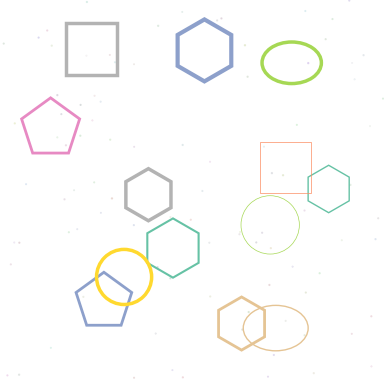[{"shape": "hexagon", "thickness": 1.5, "radius": 0.38, "center": [0.449, 0.356]}, {"shape": "hexagon", "thickness": 1, "radius": 0.31, "center": [0.854, 0.509]}, {"shape": "square", "thickness": 0.5, "radius": 0.33, "center": [0.74, 0.566]}, {"shape": "hexagon", "thickness": 3, "radius": 0.4, "center": [0.531, 0.869]}, {"shape": "pentagon", "thickness": 2, "radius": 0.38, "center": [0.27, 0.217]}, {"shape": "pentagon", "thickness": 2, "radius": 0.4, "center": [0.131, 0.667]}, {"shape": "oval", "thickness": 2.5, "radius": 0.39, "center": [0.758, 0.837]}, {"shape": "circle", "thickness": 0.5, "radius": 0.38, "center": [0.702, 0.416]}, {"shape": "circle", "thickness": 2.5, "radius": 0.36, "center": [0.322, 0.281]}, {"shape": "oval", "thickness": 1, "radius": 0.42, "center": [0.716, 0.148]}, {"shape": "hexagon", "thickness": 2, "radius": 0.35, "center": [0.627, 0.16]}, {"shape": "hexagon", "thickness": 2.5, "radius": 0.34, "center": [0.386, 0.494]}, {"shape": "square", "thickness": 2.5, "radius": 0.33, "center": [0.237, 0.873]}]